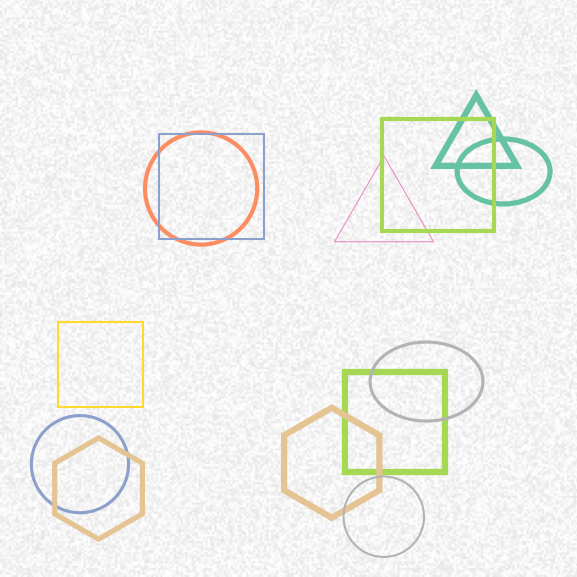[{"shape": "triangle", "thickness": 3, "radius": 0.41, "center": [0.825, 0.753]}, {"shape": "oval", "thickness": 2.5, "radius": 0.4, "center": [0.872, 0.702]}, {"shape": "circle", "thickness": 2, "radius": 0.49, "center": [0.348, 0.673]}, {"shape": "circle", "thickness": 1.5, "radius": 0.42, "center": [0.138, 0.195]}, {"shape": "square", "thickness": 1, "radius": 0.46, "center": [0.366, 0.676]}, {"shape": "triangle", "thickness": 0.5, "radius": 0.49, "center": [0.665, 0.63]}, {"shape": "square", "thickness": 3, "radius": 0.44, "center": [0.684, 0.268]}, {"shape": "square", "thickness": 2, "radius": 0.48, "center": [0.759, 0.696]}, {"shape": "square", "thickness": 1, "radius": 0.37, "center": [0.173, 0.368]}, {"shape": "hexagon", "thickness": 3, "radius": 0.48, "center": [0.574, 0.198]}, {"shape": "hexagon", "thickness": 2.5, "radius": 0.44, "center": [0.171, 0.153]}, {"shape": "circle", "thickness": 1, "radius": 0.35, "center": [0.665, 0.104]}, {"shape": "oval", "thickness": 1.5, "radius": 0.49, "center": [0.739, 0.338]}]